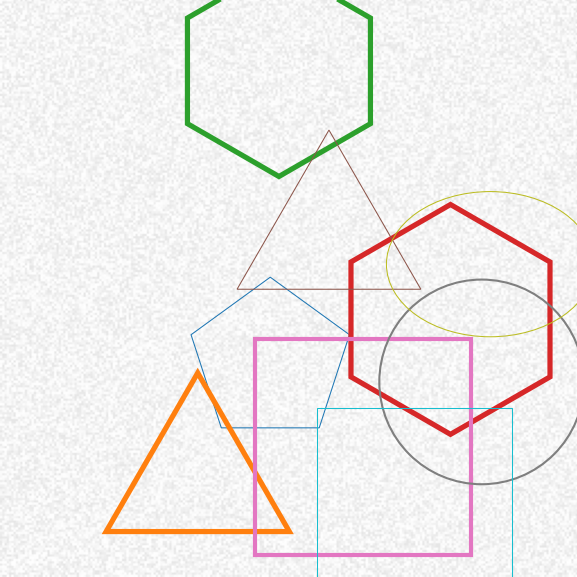[{"shape": "pentagon", "thickness": 0.5, "radius": 0.72, "center": [0.468, 0.375]}, {"shape": "triangle", "thickness": 2.5, "radius": 0.92, "center": [0.342, 0.17]}, {"shape": "hexagon", "thickness": 2.5, "radius": 0.91, "center": [0.483, 0.876]}, {"shape": "hexagon", "thickness": 2.5, "radius": 0.99, "center": [0.78, 0.446]}, {"shape": "triangle", "thickness": 0.5, "radius": 0.92, "center": [0.57, 0.59]}, {"shape": "square", "thickness": 2, "radius": 0.94, "center": [0.629, 0.225]}, {"shape": "circle", "thickness": 1, "radius": 0.89, "center": [0.834, 0.338]}, {"shape": "oval", "thickness": 0.5, "radius": 0.9, "center": [0.849, 0.542]}, {"shape": "square", "thickness": 0.5, "radius": 0.84, "center": [0.718, 0.124]}]